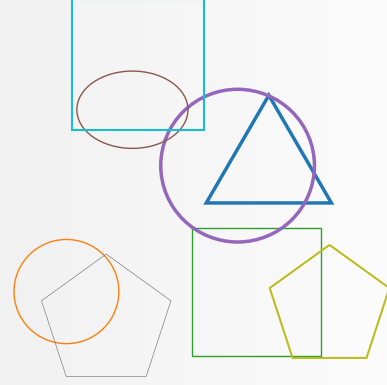[{"shape": "triangle", "thickness": 2.5, "radius": 0.93, "center": [0.694, 0.566]}, {"shape": "circle", "thickness": 1, "radius": 0.68, "center": [0.171, 0.243]}, {"shape": "square", "thickness": 1, "radius": 0.83, "center": [0.662, 0.242]}, {"shape": "circle", "thickness": 2.5, "radius": 0.99, "center": [0.613, 0.57]}, {"shape": "oval", "thickness": 1, "radius": 0.72, "center": [0.342, 0.715]}, {"shape": "pentagon", "thickness": 0.5, "radius": 0.88, "center": [0.274, 0.164]}, {"shape": "pentagon", "thickness": 1.5, "radius": 0.81, "center": [0.85, 0.202]}, {"shape": "square", "thickness": 1.5, "radius": 0.85, "center": [0.356, 0.832]}]